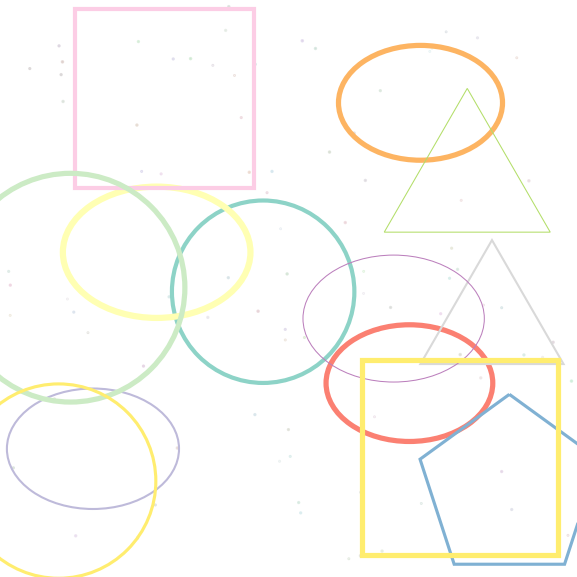[{"shape": "circle", "thickness": 2, "radius": 0.79, "center": [0.456, 0.494]}, {"shape": "oval", "thickness": 3, "radius": 0.81, "center": [0.271, 0.562]}, {"shape": "oval", "thickness": 1, "radius": 0.75, "center": [0.161, 0.222]}, {"shape": "oval", "thickness": 2.5, "radius": 0.72, "center": [0.709, 0.336]}, {"shape": "pentagon", "thickness": 1.5, "radius": 0.81, "center": [0.882, 0.154]}, {"shape": "oval", "thickness": 2.5, "radius": 0.71, "center": [0.728, 0.821]}, {"shape": "triangle", "thickness": 0.5, "radius": 0.83, "center": [0.809, 0.68]}, {"shape": "square", "thickness": 2, "radius": 0.77, "center": [0.285, 0.828]}, {"shape": "triangle", "thickness": 1, "radius": 0.72, "center": [0.852, 0.44]}, {"shape": "oval", "thickness": 0.5, "radius": 0.79, "center": [0.682, 0.448]}, {"shape": "circle", "thickness": 2.5, "radius": 0.99, "center": [0.122, 0.501]}, {"shape": "circle", "thickness": 1.5, "radius": 0.84, "center": [0.102, 0.166]}, {"shape": "square", "thickness": 2.5, "radius": 0.85, "center": [0.797, 0.207]}]